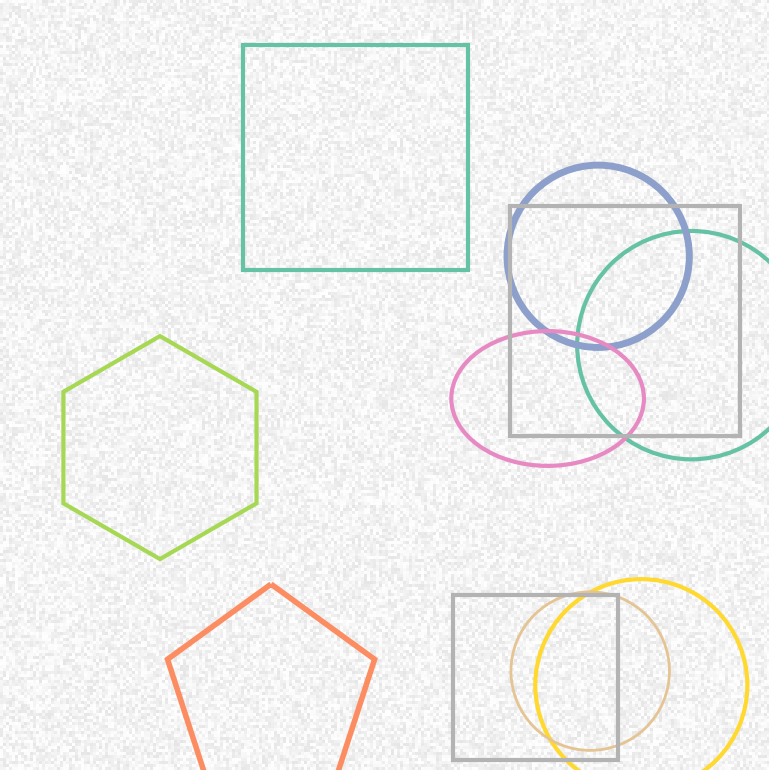[{"shape": "square", "thickness": 1.5, "radius": 0.73, "center": [0.462, 0.796]}, {"shape": "circle", "thickness": 1.5, "radius": 0.74, "center": [0.898, 0.552]}, {"shape": "pentagon", "thickness": 2, "radius": 0.71, "center": [0.352, 0.1]}, {"shape": "circle", "thickness": 2.5, "radius": 0.59, "center": [0.777, 0.667]}, {"shape": "oval", "thickness": 1.5, "radius": 0.63, "center": [0.711, 0.482]}, {"shape": "hexagon", "thickness": 1.5, "radius": 0.72, "center": [0.208, 0.419]}, {"shape": "circle", "thickness": 1.5, "radius": 0.69, "center": [0.833, 0.11]}, {"shape": "circle", "thickness": 1, "radius": 0.51, "center": [0.767, 0.128]}, {"shape": "square", "thickness": 1.5, "radius": 0.75, "center": [0.811, 0.583]}, {"shape": "square", "thickness": 1.5, "radius": 0.54, "center": [0.696, 0.121]}]